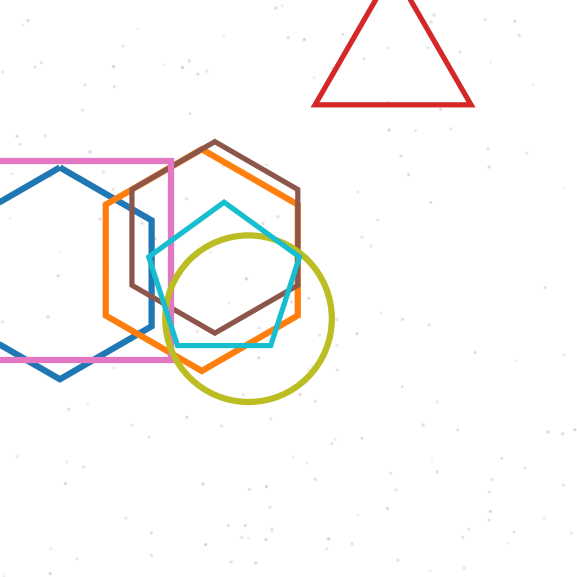[{"shape": "hexagon", "thickness": 3, "radius": 0.92, "center": [0.104, 0.526]}, {"shape": "hexagon", "thickness": 3, "radius": 0.96, "center": [0.349, 0.549]}, {"shape": "triangle", "thickness": 2.5, "radius": 0.78, "center": [0.681, 0.896]}, {"shape": "hexagon", "thickness": 2.5, "radius": 0.83, "center": [0.372, 0.588]}, {"shape": "square", "thickness": 3, "radius": 0.86, "center": [0.124, 0.548]}, {"shape": "circle", "thickness": 3, "radius": 0.72, "center": [0.43, 0.447]}, {"shape": "pentagon", "thickness": 2.5, "radius": 0.69, "center": [0.388, 0.512]}]